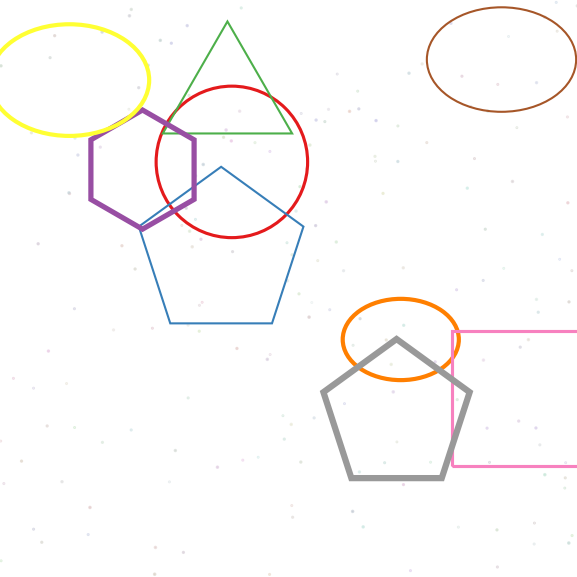[{"shape": "circle", "thickness": 1.5, "radius": 0.66, "center": [0.402, 0.719]}, {"shape": "pentagon", "thickness": 1, "radius": 0.75, "center": [0.383, 0.56]}, {"shape": "triangle", "thickness": 1, "radius": 0.65, "center": [0.394, 0.833]}, {"shape": "hexagon", "thickness": 2.5, "radius": 0.52, "center": [0.247, 0.705]}, {"shape": "oval", "thickness": 2, "radius": 0.5, "center": [0.694, 0.411]}, {"shape": "oval", "thickness": 2, "radius": 0.69, "center": [0.12, 0.86]}, {"shape": "oval", "thickness": 1, "radius": 0.65, "center": [0.868, 0.896]}, {"shape": "square", "thickness": 1.5, "radius": 0.58, "center": [0.899, 0.31]}, {"shape": "pentagon", "thickness": 3, "radius": 0.67, "center": [0.687, 0.279]}]